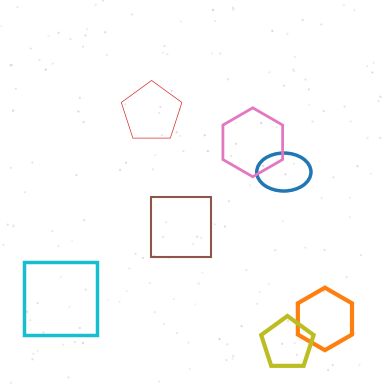[{"shape": "oval", "thickness": 2.5, "radius": 0.35, "center": [0.737, 0.553]}, {"shape": "hexagon", "thickness": 3, "radius": 0.41, "center": [0.844, 0.172]}, {"shape": "pentagon", "thickness": 0.5, "radius": 0.41, "center": [0.394, 0.708]}, {"shape": "square", "thickness": 1.5, "radius": 0.39, "center": [0.469, 0.409]}, {"shape": "hexagon", "thickness": 2, "radius": 0.45, "center": [0.657, 0.63]}, {"shape": "pentagon", "thickness": 3, "radius": 0.36, "center": [0.747, 0.108]}, {"shape": "square", "thickness": 2.5, "radius": 0.48, "center": [0.157, 0.225]}]